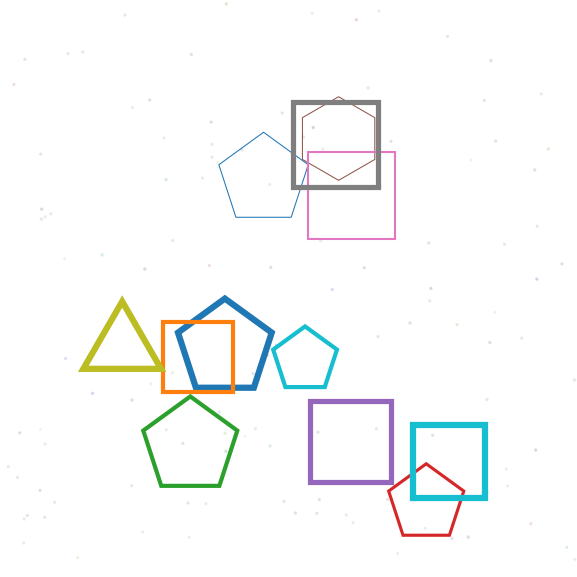[{"shape": "pentagon", "thickness": 0.5, "radius": 0.41, "center": [0.456, 0.689]}, {"shape": "pentagon", "thickness": 3, "radius": 0.43, "center": [0.389, 0.397]}, {"shape": "square", "thickness": 2, "radius": 0.3, "center": [0.343, 0.382]}, {"shape": "pentagon", "thickness": 2, "radius": 0.43, "center": [0.33, 0.227]}, {"shape": "pentagon", "thickness": 1.5, "radius": 0.34, "center": [0.738, 0.128]}, {"shape": "square", "thickness": 2.5, "radius": 0.35, "center": [0.606, 0.234]}, {"shape": "hexagon", "thickness": 0.5, "radius": 0.36, "center": [0.586, 0.759]}, {"shape": "square", "thickness": 1, "radius": 0.38, "center": [0.609, 0.661]}, {"shape": "square", "thickness": 2.5, "radius": 0.37, "center": [0.581, 0.748]}, {"shape": "triangle", "thickness": 3, "radius": 0.39, "center": [0.212, 0.399]}, {"shape": "pentagon", "thickness": 2, "radius": 0.29, "center": [0.528, 0.376]}, {"shape": "square", "thickness": 3, "radius": 0.31, "center": [0.777, 0.2]}]